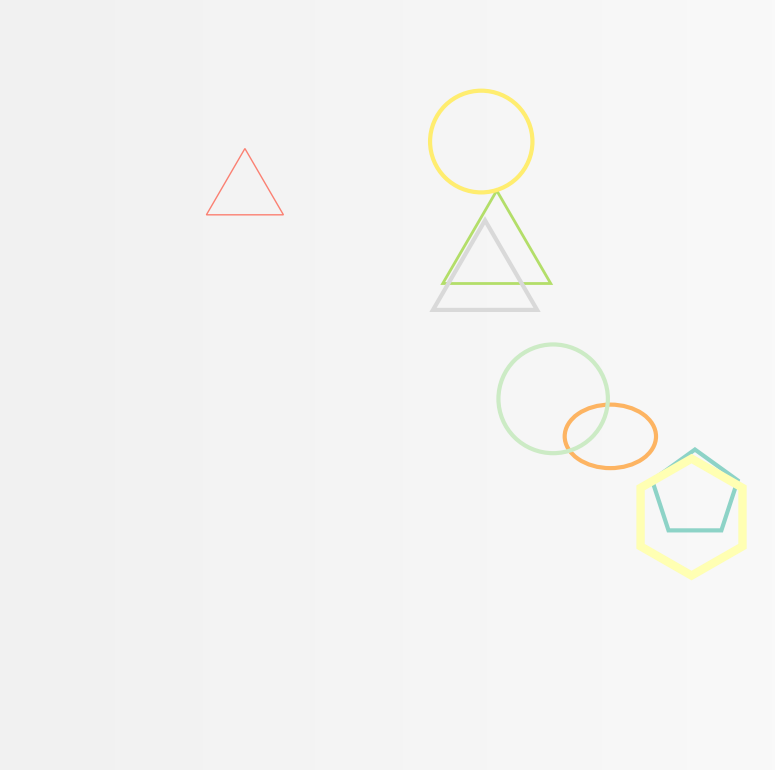[{"shape": "pentagon", "thickness": 1.5, "radius": 0.29, "center": [0.897, 0.358]}, {"shape": "hexagon", "thickness": 3, "radius": 0.38, "center": [0.892, 0.328]}, {"shape": "triangle", "thickness": 0.5, "radius": 0.29, "center": [0.316, 0.75]}, {"shape": "oval", "thickness": 1.5, "radius": 0.29, "center": [0.788, 0.433]}, {"shape": "triangle", "thickness": 1, "radius": 0.4, "center": [0.641, 0.672]}, {"shape": "triangle", "thickness": 1.5, "radius": 0.39, "center": [0.626, 0.636]}, {"shape": "circle", "thickness": 1.5, "radius": 0.35, "center": [0.714, 0.482]}, {"shape": "circle", "thickness": 1.5, "radius": 0.33, "center": [0.621, 0.816]}]